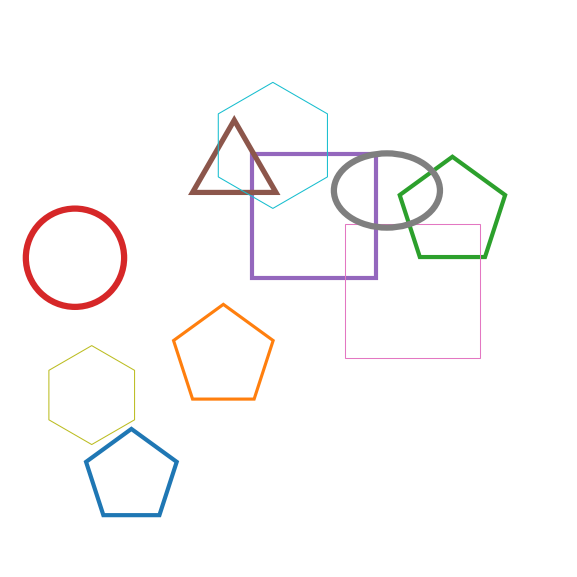[{"shape": "pentagon", "thickness": 2, "radius": 0.41, "center": [0.228, 0.174]}, {"shape": "pentagon", "thickness": 1.5, "radius": 0.45, "center": [0.387, 0.381]}, {"shape": "pentagon", "thickness": 2, "radius": 0.48, "center": [0.783, 0.632]}, {"shape": "circle", "thickness": 3, "radius": 0.43, "center": [0.13, 0.553]}, {"shape": "square", "thickness": 2, "radius": 0.54, "center": [0.544, 0.625]}, {"shape": "triangle", "thickness": 2.5, "radius": 0.42, "center": [0.406, 0.708]}, {"shape": "square", "thickness": 0.5, "radius": 0.58, "center": [0.714, 0.495]}, {"shape": "oval", "thickness": 3, "radius": 0.46, "center": [0.67, 0.669]}, {"shape": "hexagon", "thickness": 0.5, "radius": 0.43, "center": [0.159, 0.315]}, {"shape": "hexagon", "thickness": 0.5, "radius": 0.55, "center": [0.472, 0.747]}]